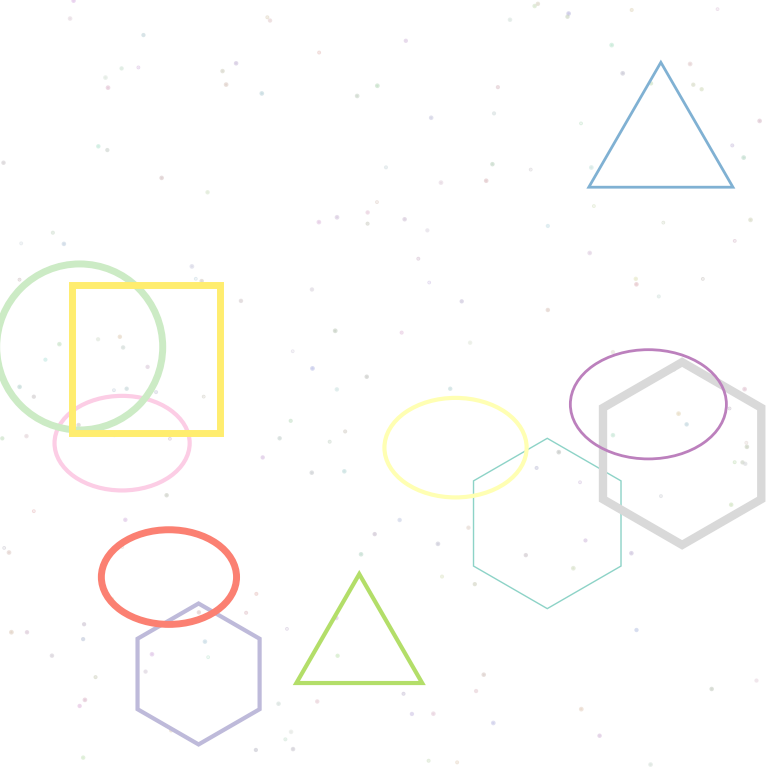[{"shape": "hexagon", "thickness": 0.5, "radius": 0.55, "center": [0.711, 0.32]}, {"shape": "oval", "thickness": 1.5, "radius": 0.46, "center": [0.592, 0.419]}, {"shape": "hexagon", "thickness": 1.5, "radius": 0.46, "center": [0.258, 0.125]}, {"shape": "oval", "thickness": 2.5, "radius": 0.44, "center": [0.219, 0.251]}, {"shape": "triangle", "thickness": 1, "radius": 0.54, "center": [0.858, 0.811]}, {"shape": "triangle", "thickness": 1.5, "radius": 0.47, "center": [0.467, 0.16]}, {"shape": "oval", "thickness": 1.5, "radius": 0.44, "center": [0.159, 0.424]}, {"shape": "hexagon", "thickness": 3, "radius": 0.59, "center": [0.886, 0.411]}, {"shape": "oval", "thickness": 1, "radius": 0.51, "center": [0.842, 0.475]}, {"shape": "circle", "thickness": 2.5, "radius": 0.54, "center": [0.103, 0.549]}, {"shape": "square", "thickness": 2.5, "radius": 0.48, "center": [0.19, 0.533]}]